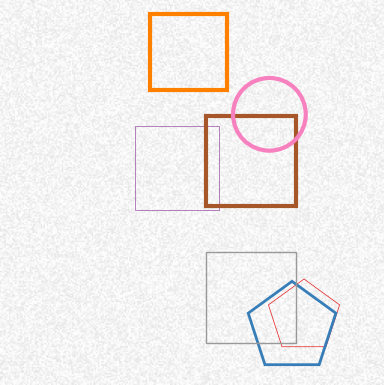[{"shape": "pentagon", "thickness": 0.5, "radius": 0.49, "center": [0.79, 0.178]}, {"shape": "pentagon", "thickness": 2, "radius": 0.6, "center": [0.759, 0.15]}, {"shape": "square", "thickness": 0.5, "radius": 0.55, "center": [0.46, 0.564]}, {"shape": "square", "thickness": 3, "radius": 0.5, "center": [0.489, 0.865]}, {"shape": "square", "thickness": 3, "radius": 0.58, "center": [0.651, 0.582]}, {"shape": "circle", "thickness": 3, "radius": 0.47, "center": [0.7, 0.703]}, {"shape": "square", "thickness": 1, "radius": 0.59, "center": [0.653, 0.227]}]